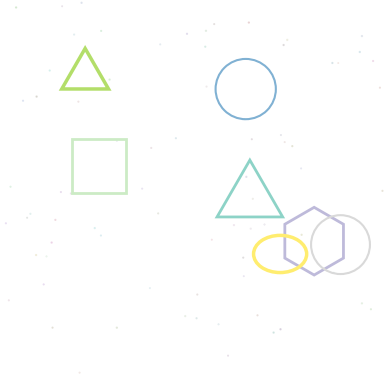[{"shape": "triangle", "thickness": 2, "radius": 0.49, "center": [0.649, 0.486]}, {"shape": "hexagon", "thickness": 2, "radius": 0.44, "center": [0.816, 0.374]}, {"shape": "circle", "thickness": 1.5, "radius": 0.39, "center": [0.638, 0.769]}, {"shape": "triangle", "thickness": 2.5, "radius": 0.35, "center": [0.221, 0.804]}, {"shape": "circle", "thickness": 1.5, "radius": 0.38, "center": [0.884, 0.365]}, {"shape": "square", "thickness": 2, "radius": 0.35, "center": [0.257, 0.568]}, {"shape": "oval", "thickness": 2.5, "radius": 0.34, "center": [0.728, 0.34]}]